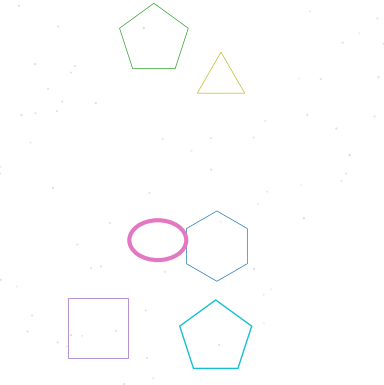[{"shape": "hexagon", "thickness": 0.5, "radius": 0.46, "center": [0.563, 0.361]}, {"shape": "pentagon", "thickness": 0.5, "radius": 0.47, "center": [0.4, 0.898]}, {"shape": "square", "thickness": 0.5, "radius": 0.39, "center": [0.254, 0.147]}, {"shape": "oval", "thickness": 3, "radius": 0.37, "center": [0.41, 0.376]}, {"shape": "triangle", "thickness": 0.5, "radius": 0.36, "center": [0.574, 0.794]}, {"shape": "pentagon", "thickness": 1, "radius": 0.49, "center": [0.56, 0.123]}]